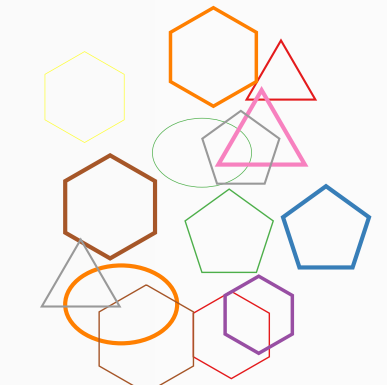[{"shape": "triangle", "thickness": 1.5, "radius": 0.51, "center": [0.725, 0.793]}, {"shape": "hexagon", "thickness": 1, "radius": 0.57, "center": [0.597, 0.13]}, {"shape": "pentagon", "thickness": 3, "radius": 0.58, "center": [0.841, 0.4]}, {"shape": "pentagon", "thickness": 1, "radius": 0.6, "center": [0.591, 0.389]}, {"shape": "oval", "thickness": 0.5, "radius": 0.64, "center": [0.521, 0.603]}, {"shape": "hexagon", "thickness": 2.5, "radius": 0.5, "center": [0.668, 0.182]}, {"shape": "oval", "thickness": 3, "radius": 0.72, "center": [0.313, 0.209]}, {"shape": "hexagon", "thickness": 2.5, "radius": 0.64, "center": [0.551, 0.852]}, {"shape": "hexagon", "thickness": 0.5, "radius": 0.59, "center": [0.218, 0.748]}, {"shape": "hexagon", "thickness": 1, "radius": 0.7, "center": [0.378, 0.12]}, {"shape": "hexagon", "thickness": 3, "radius": 0.67, "center": [0.284, 0.463]}, {"shape": "triangle", "thickness": 3, "radius": 0.64, "center": [0.675, 0.637]}, {"shape": "pentagon", "thickness": 1.5, "radius": 0.52, "center": [0.622, 0.608]}, {"shape": "triangle", "thickness": 1.5, "radius": 0.58, "center": [0.208, 0.262]}]